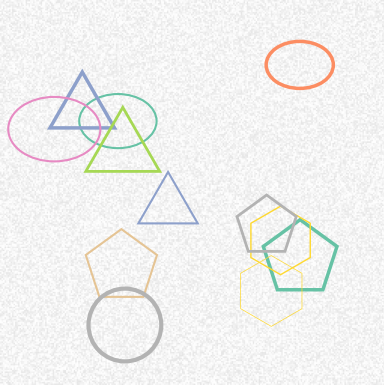[{"shape": "pentagon", "thickness": 2.5, "radius": 0.5, "center": [0.78, 0.329]}, {"shape": "oval", "thickness": 1.5, "radius": 0.5, "center": [0.306, 0.685]}, {"shape": "oval", "thickness": 2.5, "radius": 0.44, "center": [0.779, 0.831]}, {"shape": "triangle", "thickness": 2.5, "radius": 0.48, "center": [0.214, 0.716]}, {"shape": "triangle", "thickness": 1.5, "radius": 0.45, "center": [0.437, 0.464]}, {"shape": "oval", "thickness": 1.5, "radius": 0.6, "center": [0.141, 0.665]}, {"shape": "triangle", "thickness": 2, "radius": 0.55, "center": [0.319, 0.61]}, {"shape": "hexagon", "thickness": 0.5, "radius": 0.46, "center": [0.705, 0.244]}, {"shape": "hexagon", "thickness": 1, "radius": 0.45, "center": [0.729, 0.376]}, {"shape": "pentagon", "thickness": 1.5, "radius": 0.49, "center": [0.315, 0.308]}, {"shape": "pentagon", "thickness": 2, "radius": 0.4, "center": [0.693, 0.413]}, {"shape": "circle", "thickness": 3, "radius": 0.47, "center": [0.324, 0.156]}]